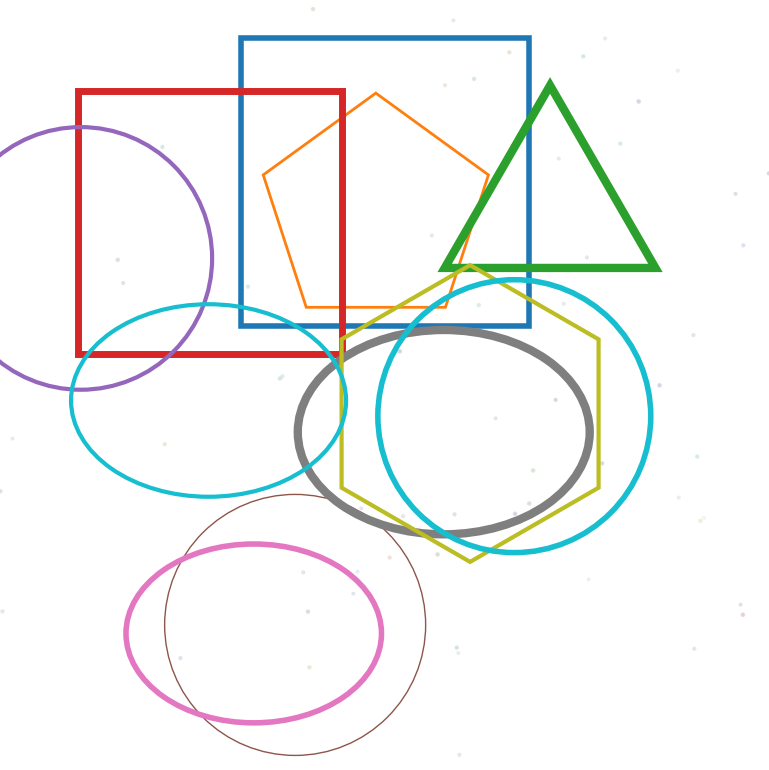[{"shape": "square", "thickness": 2, "radius": 0.94, "center": [0.5, 0.764]}, {"shape": "pentagon", "thickness": 1, "radius": 0.77, "center": [0.488, 0.725]}, {"shape": "triangle", "thickness": 3, "radius": 0.79, "center": [0.714, 0.731]}, {"shape": "square", "thickness": 2.5, "radius": 0.85, "center": [0.273, 0.711]}, {"shape": "circle", "thickness": 1.5, "radius": 0.85, "center": [0.105, 0.664]}, {"shape": "circle", "thickness": 0.5, "radius": 0.85, "center": [0.383, 0.188]}, {"shape": "oval", "thickness": 2, "radius": 0.83, "center": [0.33, 0.177]}, {"shape": "oval", "thickness": 3, "radius": 0.95, "center": [0.576, 0.439]}, {"shape": "hexagon", "thickness": 1.5, "radius": 0.96, "center": [0.61, 0.463]}, {"shape": "circle", "thickness": 2, "radius": 0.89, "center": [0.668, 0.46]}, {"shape": "oval", "thickness": 1.5, "radius": 0.89, "center": [0.271, 0.48]}]